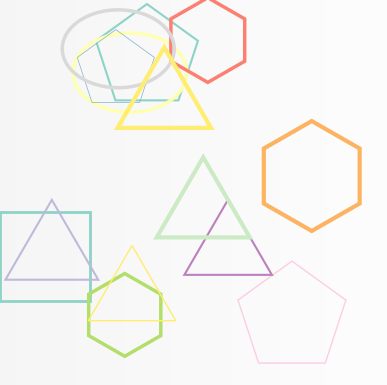[{"shape": "pentagon", "thickness": 1.5, "radius": 0.69, "center": [0.379, 0.851]}, {"shape": "square", "thickness": 2, "radius": 0.58, "center": [0.116, 0.334]}, {"shape": "oval", "thickness": 2.5, "radius": 0.73, "center": [0.335, 0.812]}, {"shape": "triangle", "thickness": 1.5, "radius": 0.69, "center": [0.134, 0.343]}, {"shape": "hexagon", "thickness": 2.5, "radius": 0.55, "center": [0.536, 0.896]}, {"shape": "pentagon", "thickness": 0.5, "radius": 0.52, "center": [0.299, 0.818]}, {"shape": "hexagon", "thickness": 3, "radius": 0.71, "center": [0.804, 0.543]}, {"shape": "hexagon", "thickness": 2.5, "radius": 0.54, "center": [0.322, 0.182]}, {"shape": "pentagon", "thickness": 1, "radius": 0.73, "center": [0.753, 0.175]}, {"shape": "oval", "thickness": 2.5, "radius": 0.72, "center": [0.305, 0.873]}, {"shape": "triangle", "thickness": 1.5, "radius": 0.65, "center": [0.589, 0.351]}, {"shape": "triangle", "thickness": 3, "radius": 0.69, "center": [0.524, 0.453]}, {"shape": "triangle", "thickness": 3, "radius": 0.7, "center": [0.424, 0.737]}, {"shape": "triangle", "thickness": 1, "radius": 0.65, "center": [0.341, 0.232]}]